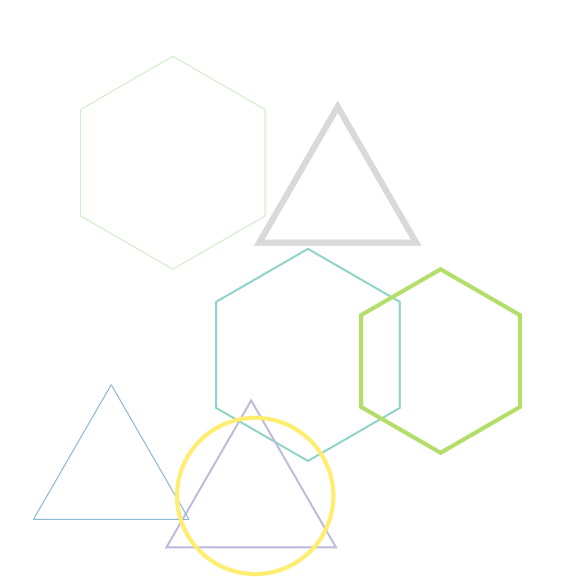[{"shape": "hexagon", "thickness": 1, "radius": 0.92, "center": [0.533, 0.385]}, {"shape": "triangle", "thickness": 1, "radius": 0.85, "center": [0.435, 0.136]}, {"shape": "triangle", "thickness": 0.5, "radius": 0.78, "center": [0.193, 0.178]}, {"shape": "hexagon", "thickness": 2, "radius": 0.79, "center": [0.763, 0.374]}, {"shape": "triangle", "thickness": 3, "radius": 0.78, "center": [0.585, 0.657]}, {"shape": "hexagon", "thickness": 0.5, "radius": 0.92, "center": [0.299, 0.717]}, {"shape": "circle", "thickness": 2, "radius": 0.68, "center": [0.442, 0.14]}]